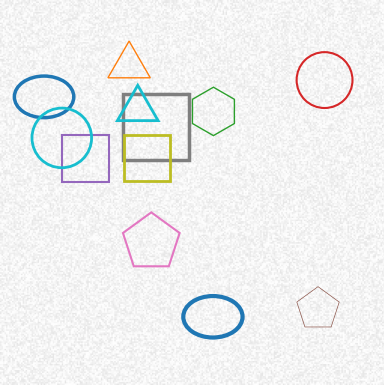[{"shape": "oval", "thickness": 2.5, "radius": 0.39, "center": [0.114, 0.748]}, {"shape": "oval", "thickness": 3, "radius": 0.38, "center": [0.553, 0.177]}, {"shape": "triangle", "thickness": 1, "radius": 0.32, "center": [0.335, 0.83]}, {"shape": "hexagon", "thickness": 1, "radius": 0.31, "center": [0.554, 0.711]}, {"shape": "circle", "thickness": 1.5, "radius": 0.36, "center": [0.843, 0.792]}, {"shape": "square", "thickness": 1.5, "radius": 0.31, "center": [0.222, 0.587]}, {"shape": "pentagon", "thickness": 0.5, "radius": 0.29, "center": [0.826, 0.198]}, {"shape": "pentagon", "thickness": 1.5, "radius": 0.39, "center": [0.393, 0.371]}, {"shape": "square", "thickness": 2.5, "radius": 0.43, "center": [0.405, 0.67]}, {"shape": "square", "thickness": 2, "radius": 0.3, "center": [0.382, 0.589]}, {"shape": "triangle", "thickness": 2, "radius": 0.31, "center": [0.358, 0.717]}, {"shape": "circle", "thickness": 2, "radius": 0.39, "center": [0.16, 0.642]}]